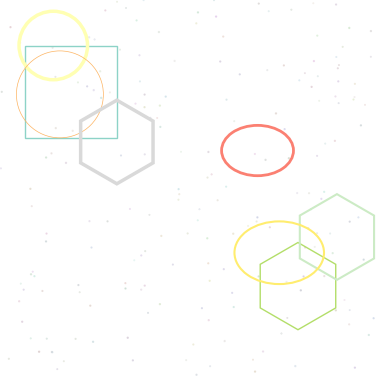[{"shape": "square", "thickness": 1, "radius": 0.59, "center": [0.185, 0.762]}, {"shape": "circle", "thickness": 2.5, "radius": 0.44, "center": [0.138, 0.882]}, {"shape": "oval", "thickness": 2, "radius": 0.47, "center": [0.669, 0.609]}, {"shape": "circle", "thickness": 0.5, "radius": 0.56, "center": [0.156, 0.755]}, {"shape": "hexagon", "thickness": 1, "radius": 0.57, "center": [0.774, 0.257]}, {"shape": "hexagon", "thickness": 2.5, "radius": 0.54, "center": [0.303, 0.631]}, {"shape": "hexagon", "thickness": 1.5, "radius": 0.56, "center": [0.875, 0.384]}, {"shape": "oval", "thickness": 1.5, "radius": 0.58, "center": [0.725, 0.344]}]